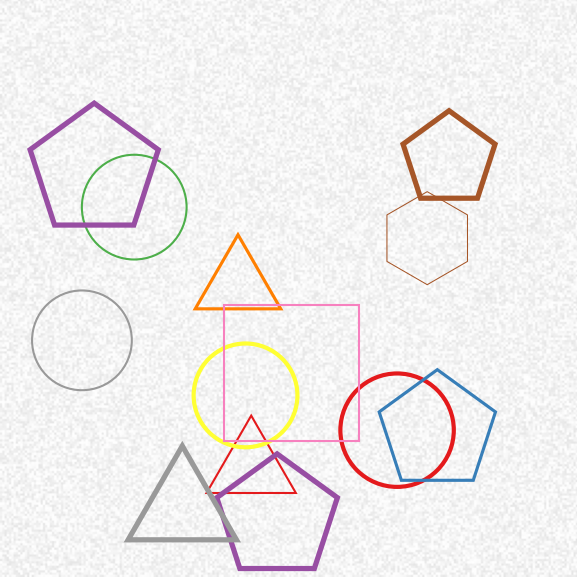[{"shape": "circle", "thickness": 2, "radius": 0.49, "center": [0.688, 0.254]}, {"shape": "triangle", "thickness": 1, "radius": 0.45, "center": [0.435, 0.19]}, {"shape": "pentagon", "thickness": 1.5, "radius": 0.53, "center": [0.757, 0.253]}, {"shape": "circle", "thickness": 1, "radius": 0.45, "center": [0.232, 0.64]}, {"shape": "pentagon", "thickness": 2.5, "radius": 0.55, "center": [0.48, 0.103]}, {"shape": "pentagon", "thickness": 2.5, "radius": 0.58, "center": [0.163, 0.704]}, {"shape": "triangle", "thickness": 1.5, "radius": 0.43, "center": [0.412, 0.507]}, {"shape": "circle", "thickness": 2, "radius": 0.45, "center": [0.425, 0.314]}, {"shape": "pentagon", "thickness": 2.5, "radius": 0.42, "center": [0.778, 0.724]}, {"shape": "hexagon", "thickness": 0.5, "radius": 0.4, "center": [0.74, 0.587]}, {"shape": "square", "thickness": 1, "radius": 0.59, "center": [0.505, 0.353]}, {"shape": "triangle", "thickness": 2.5, "radius": 0.54, "center": [0.316, 0.119]}, {"shape": "circle", "thickness": 1, "radius": 0.43, "center": [0.142, 0.41]}]